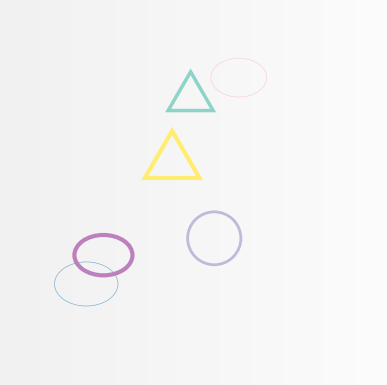[{"shape": "triangle", "thickness": 2.5, "radius": 0.33, "center": [0.492, 0.746]}, {"shape": "circle", "thickness": 2, "radius": 0.34, "center": [0.553, 0.381]}, {"shape": "oval", "thickness": 0.5, "radius": 0.41, "center": [0.223, 0.262]}, {"shape": "oval", "thickness": 0.5, "radius": 0.36, "center": [0.616, 0.798]}, {"shape": "oval", "thickness": 3, "radius": 0.37, "center": [0.267, 0.337]}, {"shape": "triangle", "thickness": 3, "radius": 0.41, "center": [0.444, 0.578]}]